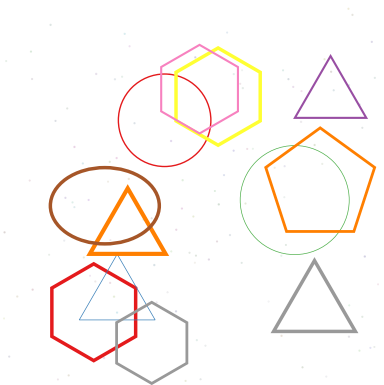[{"shape": "circle", "thickness": 1, "radius": 0.6, "center": [0.428, 0.688]}, {"shape": "hexagon", "thickness": 2.5, "radius": 0.63, "center": [0.244, 0.189]}, {"shape": "triangle", "thickness": 0.5, "radius": 0.57, "center": [0.304, 0.226]}, {"shape": "circle", "thickness": 0.5, "radius": 0.71, "center": [0.765, 0.48]}, {"shape": "triangle", "thickness": 1.5, "radius": 0.54, "center": [0.859, 0.747]}, {"shape": "triangle", "thickness": 3, "radius": 0.57, "center": [0.332, 0.397]}, {"shape": "pentagon", "thickness": 2, "radius": 0.74, "center": [0.832, 0.519]}, {"shape": "hexagon", "thickness": 2.5, "radius": 0.63, "center": [0.567, 0.749]}, {"shape": "oval", "thickness": 2.5, "radius": 0.71, "center": [0.272, 0.466]}, {"shape": "hexagon", "thickness": 1.5, "radius": 0.58, "center": [0.518, 0.768]}, {"shape": "triangle", "thickness": 2.5, "radius": 0.61, "center": [0.817, 0.201]}, {"shape": "hexagon", "thickness": 2, "radius": 0.53, "center": [0.394, 0.109]}]